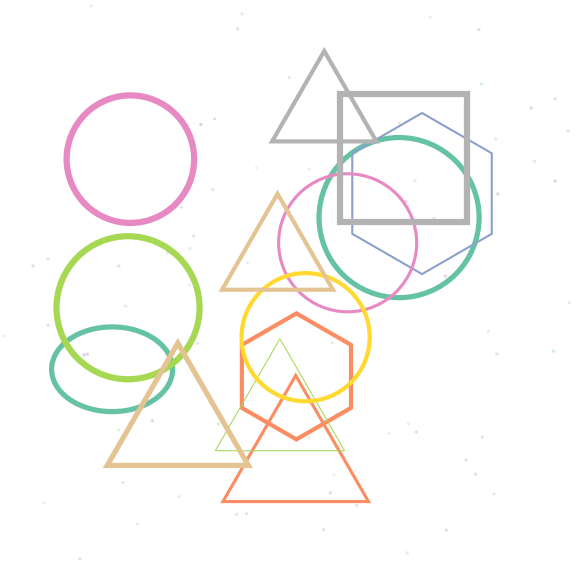[{"shape": "oval", "thickness": 2.5, "radius": 0.52, "center": [0.194, 0.36]}, {"shape": "circle", "thickness": 2.5, "radius": 0.69, "center": [0.691, 0.622]}, {"shape": "hexagon", "thickness": 2, "radius": 0.55, "center": [0.513, 0.347]}, {"shape": "triangle", "thickness": 1.5, "radius": 0.73, "center": [0.512, 0.203]}, {"shape": "hexagon", "thickness": 1, "radius": 0.7, "center": [0.731, 0.664]}, {"shape": "circle", "thickness": 3, "radius": 0.55, "center": [0.226, 0.724]}, {"shape": "circle", "thickness": 1.5, "radius": 0.6, "center": [0.602, 0.579]}, {"shape": "circle", "thickness": 3, "radius": 0.62, "center": [0.222, 0.466]}, {"shape": "triangle", "thickness": 0.5, "radius": 0.65, "center": [0.485, 0.283]}, {"shape": "circle", "thickness": 2, "radius": 0.55, "center": [0.529, 0.415]}, {"shape": "triangle", "thickness": 2, "radius": 0.55, "center": [0.481, 0.553]}, {"shape": "triangle", "thickness": 2.5, "radius": 0.71, "center": [0.308, 0.264]}, {"shape": "square", "thickness": 3, "radius": 0.55, "center": [0.699, 0.726]}, {"shape": "triangle", "thickness": 2, "radius": 0.52, "center": [0.561, 0.806]}]